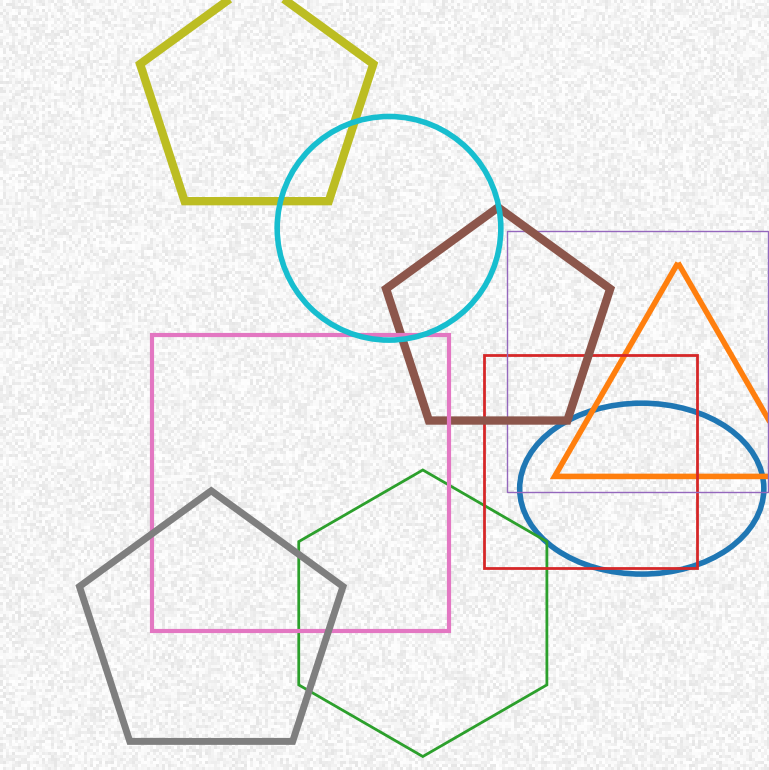[{"shape": "oval", "thickness": 2, "radius": 0.79, "center": [0.833, 0.365]}, {"shape": "triangle", "thickness": 2, "radius": 0.92, "center": [0.881, 0.474]}, {"shape": "hexagon", "thickness": 1, "radius": 0.93, "center": [0.549, 0.204]}, {"shape": "square", "thickness": 1, "radius": 0.69, "center": [0.767, 0.401]}, {"shape": "square", "thickness": 0.5, "radius": 0.85, "center": [0.828, 0.53]}, {"shape": "pentagon", "thickness": 3, "radius": 0.77, "center": [0.647, 0.578]}, {"shape": "square", "thickness": 1.5, "radius": 0.96, "center": [0.391, 0.373]}, {"shape": "pentagon", "thickness": 2.5, "radius": 0.9, "center": [0.274, 0.183]}, {"shape": "pentagon", "thickness": 3, "radius": 0.8, "center": [0.333, 0.868]}, {"shape": "circle", "thickness": 2, "radius": 0.73, "center": [0.505, 0.704]}]